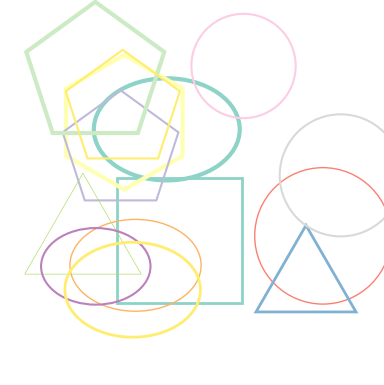[{"shape": "square", "thickness": 2, "radius": 0.81, "center": [0.466, 0.376]}, {"shape": "oval", "thickness": 3, "radius": 0.95, "center": [0.433, 0.664]}, {"shape": "hexagon", "thickness": 3, "radius": 0.87, "center": [0.323, 0.682]}, {"shape": "pentagon", "thickness": 1.5, "radius": 0.79, "center": [0.313, 0.607]}, {"shape": "circle", "thickness": 1, "radius": 0.89, "center": [0.839, 0.387]}, {"shape": "triangle", "thickness": 2, "radius": 0.75, "center": [0.795, 0.265]}, {"shape": "oval", "thickness": 1, "radius": 0.85, "center": [0.352, 0.311]}, {"shape": "triangle", "thickness": 0.5, "radius": 0.87, "center": [0.215, 0.375]}, {"shape": "circle", "thickness": 1.5, "radius": 0.68, "center": [0.633, 0.829]}, {"shape": "circle", "thickness": 1.5, "radius": 0.79, "center": [0.885, 0.545]}, {"shape": "oval", "thickness": 1.5, "radius": 0.71, "center": [0.249, 0.308]}, {"shape": "pentagon", "thickness": 3, "radius": 0.94, "center": [0.247, 0.807]}, {"shape": "oval", "thickness": 2, "radius": 0.88, "center": [0.345, 0.247]}, {"shape": "pentagon", "thickness": 1.5, "radius": 0.78, "center": [0.319, 0.715]}]